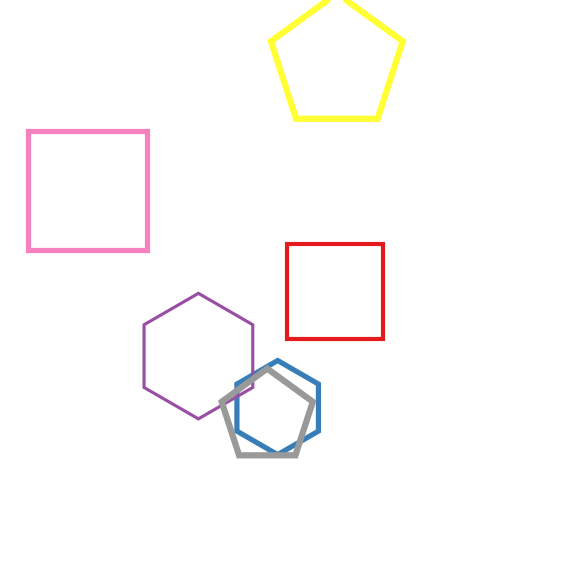[{"shape": "square", "thickness": 2, "radius": 0.41, "center": [0.58, 0.495]}, {"shape": "hexagon", "thickness": 2.5, "radius": 0.41, "center": [0.481, 0.293]}, {"shape": "hexagon", "thickness": 1.5, "radius": 0.54, "center": [0.344, 0.383]}, {"shape": "pentagon", "thickness": 3, "radius": 0.6, "center": [0.583, 0.891]}, {"shape": "square", "thickness": 2.5, "radius": 0.51, "center": [0.151, 0.67]}, {"shape": "pentagon", "thickness": 3, "radius": 0.41, "center": [0.463, 0.278]}]